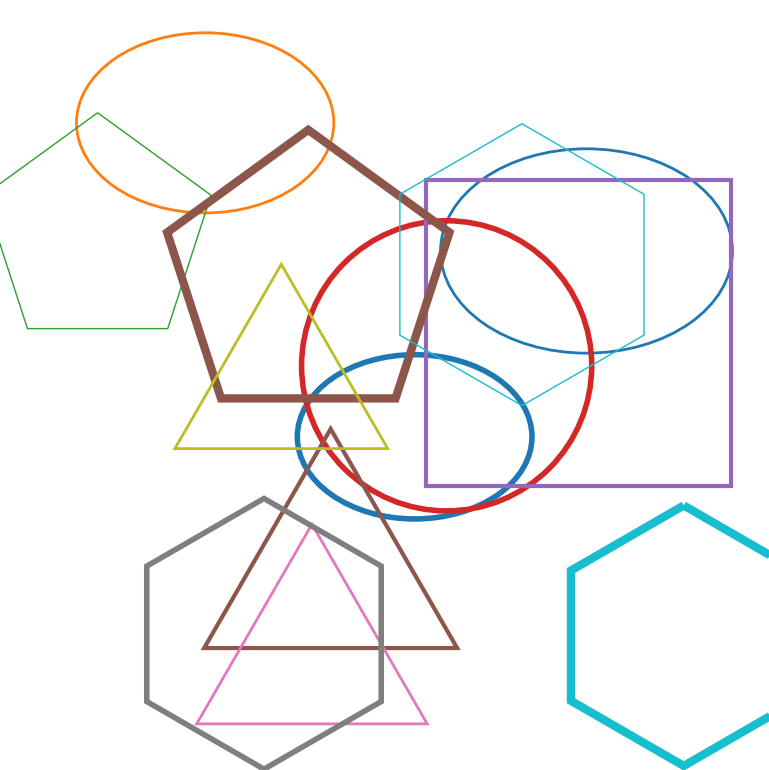[{"shape": "oval", "thickness": 2, "radius": 0.76, "center": [0.539, 0.433]}, {"shape": "oval", "thickness": 1, "radius": 0.95, "center": [0.762, 0.674]}, {"shape": "oval", "thickness": 1, "radius": 0.84, "center": [0.266, 0.84]}, {"shape": "pentagon", "thickness": 0.5, "radius": 0.77, "center": [0.127, 0.699]}, {"shape": "circle", "thickness": 2, "radius": 0.94, "center": [0.58, 0.525]}, {"shape": "square", "thickness": 1.5, "radius": 0.99, "center": [0.752, 0.567]}, {"shape": "pentagon", "thickness": 3, "radius": 0.96, "center": [0.4, 0.639]}, {"shape": "triangle", "thickness": 1.5, "radius": 0.95, "center": [0.429, 0.253]}, {"shape": "triangle", "thickness": 1, "radius": 0.86, "center": [0.405, 0.146]}, {"shape": "hexagon", "thickness": 2, "radius": 0.88, "center": [0.343, 0.177]}, {"shape": "triangle", "thickness": 1, "radius": 0.8, "center": [0.365, 0.497]}, {"shape": "hexagon", "thickness": 3, "radius": 0.85, "center": [0.888, 0.174]}, {"shape": "hexagon", "thickness": 0.5, "radius": 0.92, "center": [0.678, 0.656]}]